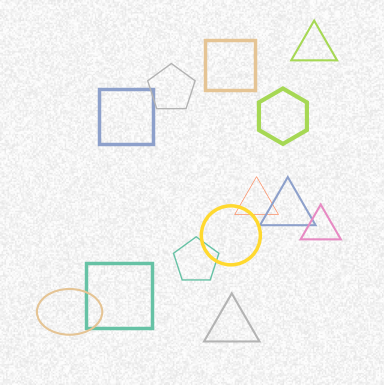[{"shape": "square", "thickness": 2.5, "radius": 0.42, "center": [0.309, 0.232]}, {"shape": "pentagon", "thickness": 1, "radius": 0.31, "center": [0.51, 0.323]}, {"shape": "triangle", "thickness": 0.5, "radius": 0.33, "center": [0.666, 0.476]}, {"shape": "triangle", "thickness": 1.5, "radius": 0.42, "center": [0.748, 0.457]}, {"shape": "square", "thickness": 2.5, "radius": 0.35, "center": [0.327, 0.697]}, {"shape": "triangle", "thickness": 1.5, "radius": 0.3, "center": [0.833, 0.408]}, {"shape": "triangle", "thickness": 1.5, "radius": 0.34, "center": [0.816, 0.878]}, {"shape": "hexagon", "thickness": 3, "radius": 0.36, "center": [0.735, 0.698]}, {"shape": "circle", "thickness": 2.5, "radius": 0.38, "center": [0.6, 0.389]}, {"shape": "oval", "thickness": 1.5, "radius": 0.42, "center": [0.181, 0.19]}, {"shape": "square", "thickness": 2.5, "radius": 0.33, "center": [0.596, 0.831]}, {"shape": "triangle", "thickness": 1.5, "radius": 0.42, "center": [0.602, 0.155]}, {"shape": "pentagon", "thickness": 1, "radius": 0.32, "center": [0.445, 0.77]}]